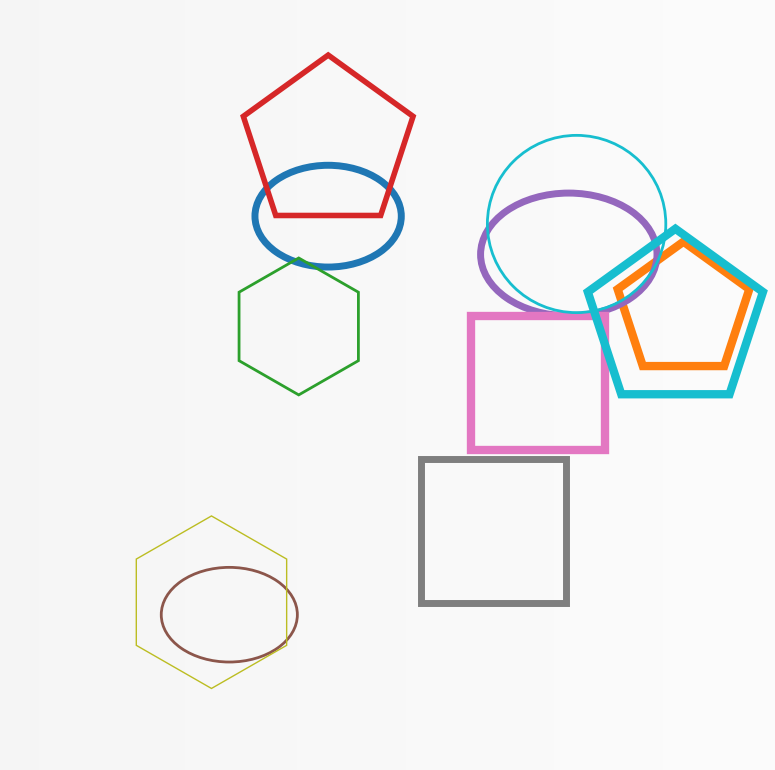[{"shape": "oval", "thickness": 2.5, "radius": 0.47, "center": [0.423, 0.719]}, {"shape": "pentagon", "thickness": 3, "radius": 0.45, "center": [0.882, 0.597]}, {"shape": "hexagon", "thickness": 1, "radius": 0.44, "center": [0.385, 0.576]}, {"shape": "pentagon", "thickness": 2, "radius": 0.58, "center": [0.423, 0.813]}, {"shape": "oval", "thickness": 2.5, "radius": 0.57, "center": [0.734, 0.67]}, {"shape": "oval", "thickness": 1, "radius": 0.44, "center": [0.296, 0.202]}, {"shape": "square", "thickness": 3, "radius": 0.43, "center": [0.694, 0.502]}, {"shape": "square", "thickness": 2.5, "radius": 0.47, "center": [0.637, 0.31]}, {"shape": "hexagon", "thickness": 0.5, "radius": 0.56, "center": [0.273, 0.218]}, {"shape": "pentagon", "thickness": 3, "radius": 0.59, "center": [0.871, 0.584]}, {"shape": "circle", "thickness": 1, "radius": 0.58, "center": [0.744, 0.709]}]